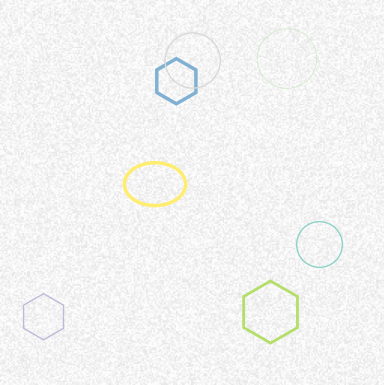[{"shape": "circle", "thickness": 1, "radius": 0.3, "center": [0.83, 0.365]}, {"shape": "hexagon", "thickness": 1, "radius": 0.3, "center": [0.113, 0.177]}, {"shape": "hexagon", "thickness": 2.5, "radius": 0.29, "center": [0.458, 0.789]}, {"shape": "hexagon", "thickness": 2, "radius": 0.4, "center": [0.703, 0.19]}, {"shape": "circle", "thickness": 1, "radius": 0.36, "center": [0.501, 0.843]}, {"shape": "circle", "thickness": 0.5, "radius": 0.39, "center": [0.746, 0.848]}, {"shape": "oval", "thickness": 2.5, "radius": 0.4, "center": [0.403, 0.522]}]